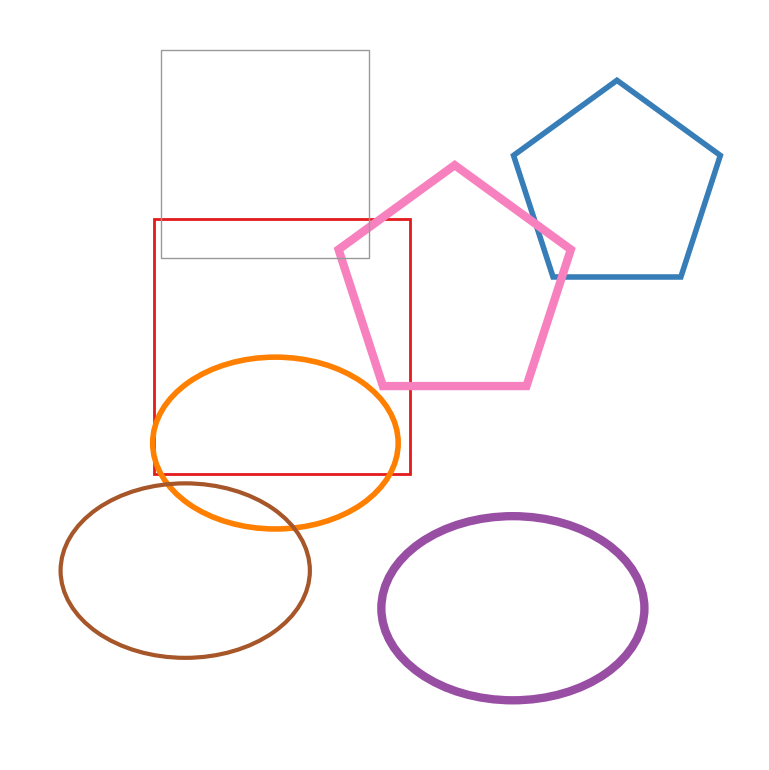[{"shape": "square", "thickness": 1, "radius": 0.83, "center": [0.366, 0.55]}, {"shape": "pentagon", "thickness": 2, "radius": 0.71, "center": [0.801, 0.754]}, {"shape": "oval", "thickness": 3, "radius": 0.85, "center": [0.666, 0.21]}, {"shape": "oval", "thickness": 2, "radius": 0.8, "center": [0.358, 0.425]}, {"shape": "oval", "thickness": 1.5, "radius": 0.81, "center": [0.241, 0.259]}, {"shape": "pentagon", "thickness": 3, "radius": 0.79, "center": [0.591, 0.627]}, {"shape": "square", "thickness": 0.5, "radius": 0.68, "center": [0.344, 0.8]}]